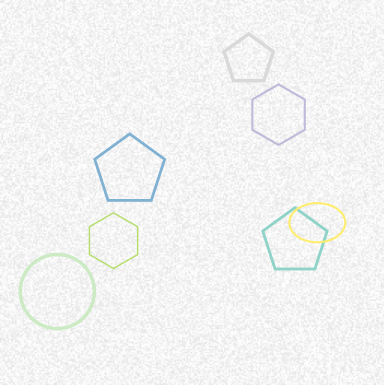[{"shape": "pentagon", "thickness": 2, "radius": 0.44, "center": [0.766, 0.373]}, {"shape": "hexagon", "thickness": 1.5, "radius": 0.39, "center": [0.724, 0.702]}, {"shape": "pentagon", "thickness": 2, "radius": 0.48, "center": [0.337, 0.557]}, {"shape": "hexagon", "thickness": 1, "radius": 0.36, "center": [0.295, 0.375]}, {"shape": "pentagon", "thickness": 2.5, "radius": 0.34, "center": [0.646, 0.845]}, {"shape": "circle", "thickness": 2.5, "radius": 0.48, "center": [0.149, 0.243]}, {"shape": "oval", "thickness": 1.5, "radius": 0.36, "center": [0.824, 0.422]}]